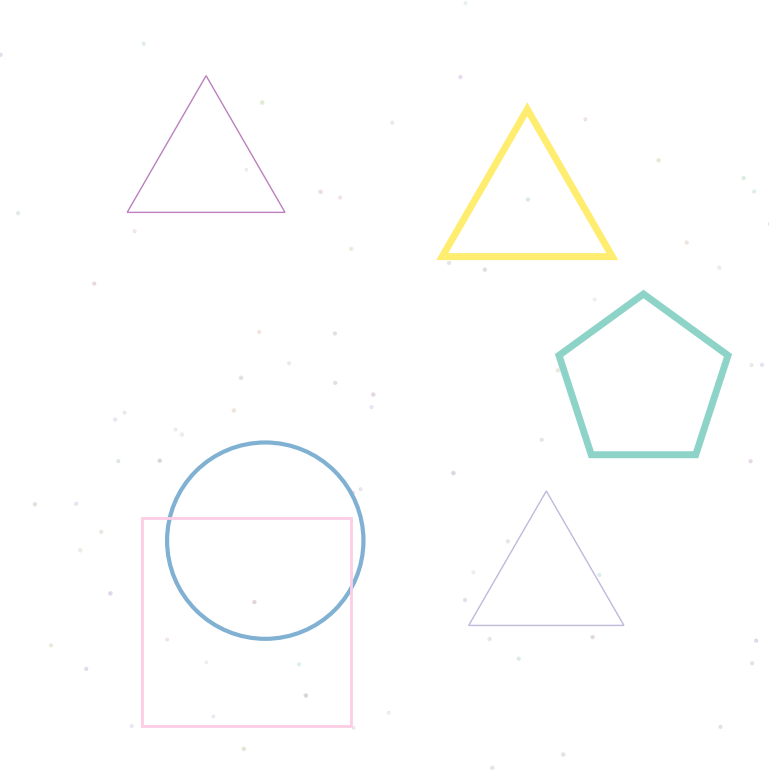[{"shape": "pentagon", "thickness": 2.5, "radius": 0.58, "center": [0.836, 0.503]}, {"shape": "triangle", "thickness": 0.5, "radius": 0.58, "center": [0.709, 0.246]}, {"shape": "circle", "thickness": 1.5, "radius": 0.64, "center": [0.344, 0.298]}, {"shape": "square", "thickness": 1, "radius": 0.68, "center": [0.32, 0.192]}, {"shape": "triangle", "thickness": 0.5, "radius": 0.59, "center": [0.268, 0.783]}, {"shape": "triangle", "thickness": 2.5, "radius": 0.64, "center": [0.685, 0.731]}]